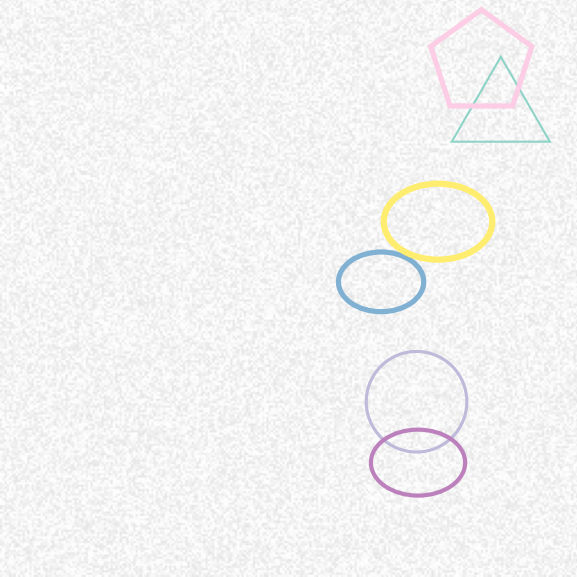[{"shape": "triangle", "thickness": 1, "radius": 0.49, "center": [0.867, 0.803]}, {"shape": "circle", "thickness": 1.5, "radius": 0.44, "center": [0.721, 0.303]}, {"shape": "oval", "thickness": 2.5, "radius": 0.37, "center": [0.66, 0.511]}, {"shape": "pentagon", "thickness": 2.5, "radius": 0.46, "center": [0.833, 0.89]}, {"shape": "oval", "thickness": 2, "radius": 0.41, "center": [0.724, 0.198]}, {"shape": "oval", "thickness": 3, "radius": 0.47, "center": [0.758, 0.615]}]